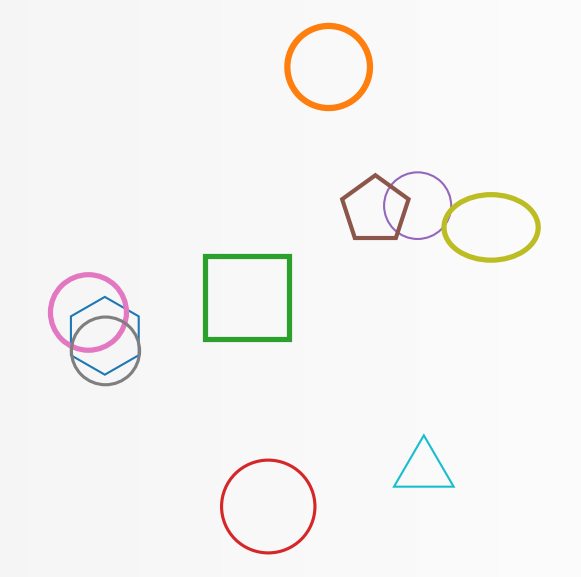[{"shape": "hexagon", "thickness": 1, "radius": 0.34, "center": [0.18, 0.418]}, {"shape": "circle", "thickness": 3, "radius": 0.36, "center": [0.565, 0.883]}, {"shape": "square", "thickness": 2.5, "radius": 0.36, "center": [0.425, 0.484]}, {"shape": "circle", "thickness": 1.5, "radius": 0.4, "center": [0.462, 0.122]}, {"shape": "circle", "thickness": 1, "radius": 0.29, "center": [0.718, 0.643]}, {"shape": "pentagon", "thickness": 2, "radius": 0.3, "center": [0.646, 0.636]}, {"shape": "circle", "thickness": 2.5, "radius": 0.33, "center": [0.152, 0.458]}, {"shape": "circle", "thickness": 1.5, "radius": 0.29, "center": [0.182, 0.392]}, {"shape": "oval", "thickness": 2.5, "radius": 0.41, "center": [0.845, 0.605]}, {"shape": "triangle", "thickness": 1, "radius": 0.3, "center": [0.729, 0.186]}]